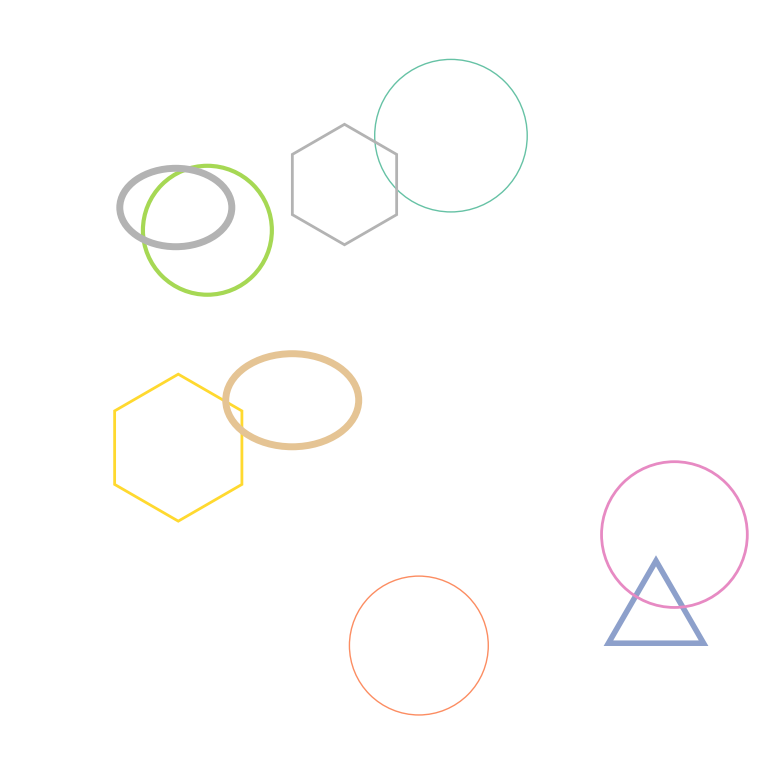[{"shape": "circle", "thickness": 0.5, "radius": 0.5, "center": [0.586, 0.824]}, {"shape": "circle", "thickness": 0.5, "radius": 0.45, "center": [0.544, 0.162]}, {"shape": "triangle", "thickness": 2, "radius": 0.36, "center": [0.852, 0.2]}, {"shape": "circle", "thickness": 1, "radius": 0.47, "center": [0.876, 0.306]}, {"shape": "circle", "thickness": 1.5, "radius": 0.42, "center": [0.269, 0.701]}, {"shape": "hexagon", "thickness": 1, "radius": 0.48, "center": [0.232, 0.419]}, {"shape": "oval", "thickness": 2.5, "radius": 0.43, "center": [0.38, 0.48]}, {"shape": "hexagon", "thickness": 1, "radius": 0.39, "center": [0.447, 0.76]}, {"shape": "oval", "thickness": 2.5, "radius": 0.36, "center": [0.228, 0.73]}]